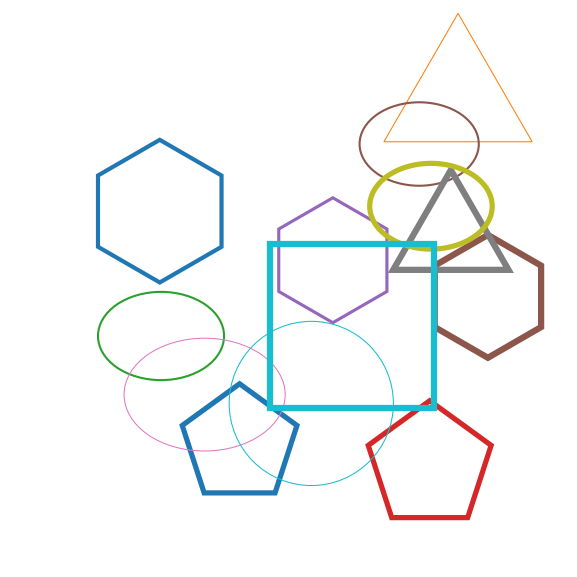[{"shape": "hexagon", "thickness": 2, "radius": 0.62, "center": [0.277, 0.633]}, {"shape": "pentagon", "thickness": 2.5, "radius": 0.52, "center": [0.415, 0.23]}, {"shape": "triangle", "thickness": 0.5, "radius": 0.74, "center": [0.793, 0.828]}, {"shape": "oval", "thickness": 1, "radius": 0.55, "center": [0.279, 0.417]}, {"shape": "pentagon", "thickness": 2.5, "radius": 0.56, "center": [0.744, 0.193]}, {"shape": "hexagon", "thickness": 1.5, "radius": 0.54, "center": [0.576, 0.548]}, {"shape": "oval", "thickness": 1, "radius": 0.52, "center": [0.726, 0.75]}, {"shape": "hexagon", "thickness": 3, "radius": 0.53, "center": [0.845, 0.486]}, {"shape": "oval", "thickness": 0.5, "radius": 0.7, "center": [0.354, 0.316]}, {"shape": "triangle", "thickness": 3, "radius": 0.58, "center": [0.781, 0.589]}, {"shape": "oval", "thickness": 2.5, "radius": 0.53, "center": [0.746, 0.642]}, {"shape": "square", "thickness": 3, "radius": 0.71, "center": [0.61, 0.435]}, {"shape": "circle", "thickness": 0.5, "radius": 0.71, "center": [0.539, 0.301]}]